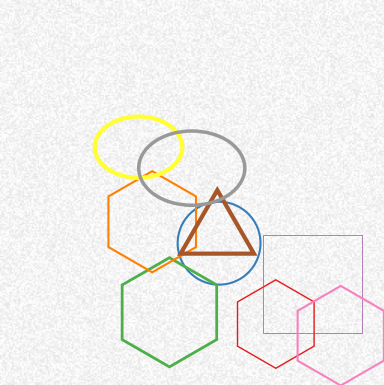[{"shape": "hexagon", "thickness": 1, "radius": 0.57, "center": [0.716, 0.158]}, {"shape": "circle", "thickness": 1.5, "radius": 0.54, "center": [0.569, 0.368]}, {"shape": "hexagon", "thickness": 2, "radius": 0.71, "center": [0.44, 0.189]}, {"shape": "square", "thickness": 0.5, "radius": 0.64, "center": [0.813, 0.262]}, {"shape": "hexagon", "thickness": 1.5, "radius": 0.66, "center": [0.395, 0.424]}, {"shape": "oval", "thickness": 3, "radius": 0.57, "center": [0.36, 0.618]}, {"shape": "triangle", "thickness": 3, "radius": 0.55, "center": [0.564, 0.396]}, {"shape": "hexagon", "thickness": 1.5, "radius": 0.65, "center": [0.885, 0.128]}, {"shape": "oval", "thickness": 2.5, "radius": 0.69, "center": [0.498, 0.563]}]